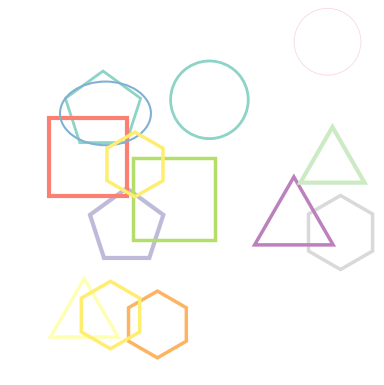[{"shape": "pentagon", "thickness": 2, "radius": 0.51, "center": [0.268, 0.713]}, {"shape": "circle", "thickness": 2, "radius": 0.5, "center": [0.544, 0.741]}, {"shape": "triangle", "thickness": 2.5, "radius": 0.51, "center": [0.219, 0.175]}, {"shape": "pentagon", "thickness": 3, "radius": 0.5, "center": [0.329, 0.411]}, {"shape": "square", "thickness": 3, "radius": 0.51, "center": [0.229, 0.593]}, {"shape": "oval", "thickness": 1.5, "radius": 0.59, "center": [0.274, 0.705]}, {"shape": "hexagon", "thickness": 2.5, "radius": 0.43, "center": [0.409, 0.157]}, {"shape": "square", "thickness": 2.5, "radius": 0.53, "center": [0.453, 0.482]}, {"shape": "circle", "thickness": 0.5, "radius": 0.43, "center": [0.851, 0.892]}, {"shape": "hexagon", "thickness": 2.5, "radius": 0.48, "center": [0.885, 0.396]}, {"shape": "triangle", "thickness": 2.5, "radius": 0.59, "center": [0.763, 0.423]}, {"shape": "triangle", "thickness": 3, "radius": 0.48, "center": [0.863, 0.574]}, {"shape": "hexagon", "thickness": 2.5, "radius": 0.42, "center": [0.351, 0.573]}, {"shape": "hexagon", "thickness": 2.5, "radius": 0.44, "center": [0.287, 0.182]}]